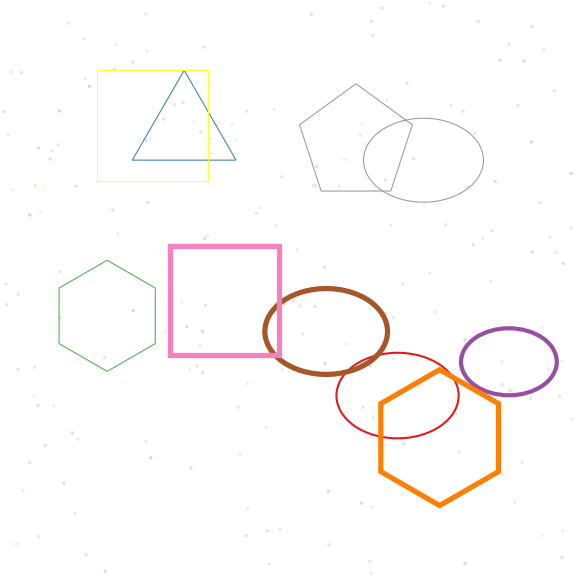[{"shape": "oval", "thickness": 1, "radius": 0.53, "center": [0.688, 0.314]}, {"shape": "triangle", "thickness": 0.5, "radius": 0.52, "center": [0.319, 0.774]}, {"shape": "hexagon", "thickness": 0.5, "radius": 0.48, "center": [0.186, 0.452]}, {"shape": "oval", "thickness": 2, "radius": 0.41, "center": [0.881, 0.373]}, {"shape": "hexagon", "thickness": 2.5, "radius": 0.59, "center": [0.761, 0.241]}, {"shape": "square", "thickness": 0.5, "radius": 0.48, "center": [0.264, 0.782]}, {"shape": "oval", "thickness": 2.5, "radius": 0.53, "center": [0.565, 0.425]}, {"shape": "square", "thickness": 2.5, "radius": 0.47, "center": [0.388, 0.479]}, {"shape": "oval", "thickness": 0.5, "radius": 0.52, "center": [0.733, 0.722]}, {"shape": "pentagon", "thickness": 0.5, "radius": 0.51, "center": [0.616, 0.751]}]